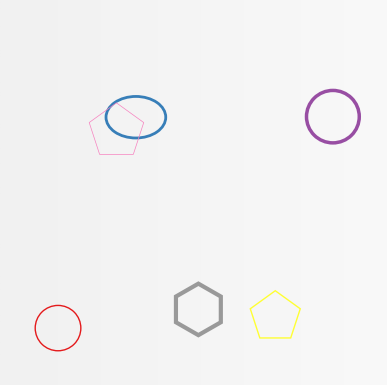[{"shape": "circle", "thickness": 1, "radius": 0.29, "center": [0.15, 0.148]}, {"shape": "oval", "thickness": 2, "radius": 0.39, "center": [0.351, 0.696]}, {"shape": "circle", "thickness": 2.5, "radius": 0.34, "center": [0.859, 0.697]}, {"shape": "pentagon", "thickness": 1, "radius": 0.34, "center": [0.71, 0.177]}, {"shape": "pentagon", "thickness": 0.5, "radius": 0.37, "center": [0.301, 0.659]}, {"shape": "hexagon", "thickness": 3, "radius": 0.33, "center": [0.512, 0.196]}]